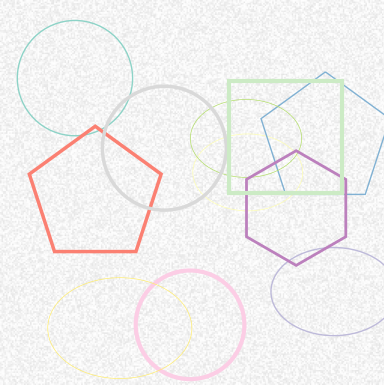[{"shape": "circle", "thickness": 1, "radius": 0.75, "center": [0.195, 0.797]}, {"shape": "oval", "thickness": 0.5, "radius": 0.71, "center": [0.644, 0.552]}, {"shape": "oval", "thickness": 1, "radius": 0.82, "center": [0.867, 0.243]}, {"shape": "pentagon", "thickness": 2.5, "radius": 0.9, "center": [0.247, 0.492]}, {"shape": "pentagon", "thickness": 1, "radius": 0.88, "center": [0.845, 0.637]}, {"shape": "oval", "thickness": 0.5, "radius": 0.72, "center": [0.639, 0.64]}, {"shape": "circle", "thickness": 3, "radius": 0.71, "center": [0.494, 0.156]}, {"shape": "circle", "thickness": 2.5, "radius": 0.8, "center": [0.427, 0.615]}, {"shape": "hexagon", "thickness": 2, "radius": 0.74, "center": [0.769, 0.46]}, {"shape": "square", "thickness": 3, "radius": 0.73, "center": [0.742, 0.645]}, {"shape": "oval", "thickness": 0.5, "radius": 0.94, "center": [0.311, 0.148]}]